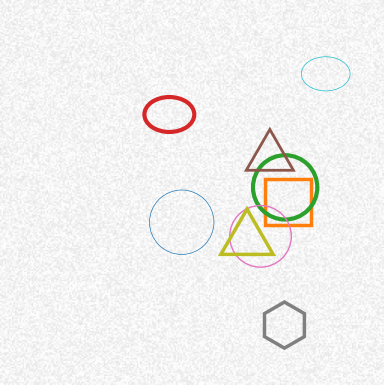[{"shape": "circle", "thickness": 0.5, "radius": 0.42, "center": [0.472, 0.423]}, {"shape": "square", "thickness": 2.5, "radius": 0.3, "center": [0.748, 0.475]}, {"shape": "circle", "thickness": 3, "radius": 0.42, "center": [0.741, 0.513]}, {"shape": "oval", "thickness": 3, "radius": 0.32, "center": [0.44, 0.703]}, {"shape": "triangle", "thickness": 2, "radius": 0.35, "center": [0.701, 0.593]}, {"shape": "circle", "thickness": 1, "radius": 0.4, "center": [0.677, 0.386]}, {"shape": "hexagon", "thickness": 2.5, "radius": 0.3, "center": [0.739, 0.156]}, {"shape": "triangle", "thickness": 2.5, "radius": 0.39, "center": [0.642, 0.378]}, {"shape": "oval", "thickness": 0.5, "radius": 0.32, "center": [0.846, 0.808]}]